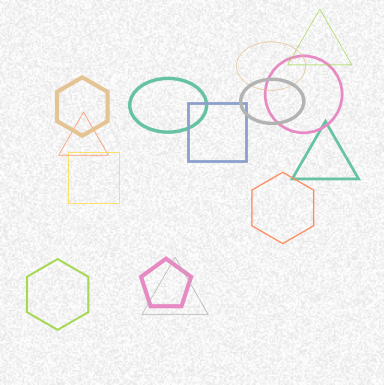[{"shape": "triangle", "thickness": 2, "radius": 0.5, "center": [0.845, 0.585]}, {"shape": "oval", "thickness": 2.5, "radius": 0.5, "center": [0.437, 0.727]}, {"shape": "triangle", "thickness": 0.5, "radius": 0.37, "center": [0.217, 0.634]}, {"shape": "hexagon", "thickness": 1, "radius": 0.46, "center": [0.734, 0.46]}, {"shape": "square", "thickness": 2, "radius": 0.37, "center": [0.563, 0.657]}, {"shape": "pentagon", "thickness": 3, "radius": 0.34, "center": [0.431, 0.26]}, {"shape": "circle", "thickness": 2, "radius": 0.5, "center": [0.789, 0.755]}, {"shape": "hexagon", "thickness": 1.5, "radius": 0.46, "center": [0.15, 0.235]}, {"shape": "triangle", "thickness": 0.5, "radius": 0.48, "center": [0.831, 0.88]}, {"shape": "square", "thickness": 0.5, "radius": 0.33, "center": [0.243, 0.539]}, {"shape": "hexagon", "thickness": 3, "radius": 0.38, "center": [0.214, 0.723]}, {"shape": "oval", "thickness": 0.5, "radius": 0.45, "center": [0.704, 0.828]}, {"shape": "triangle", "thickness": 0.5, "radius": 0.5, "center": [0.455, 0.232]}, {"shape": "oval", "thickness": 2.5, "radius": 0.41, "center": [0.707, 0.737]}]